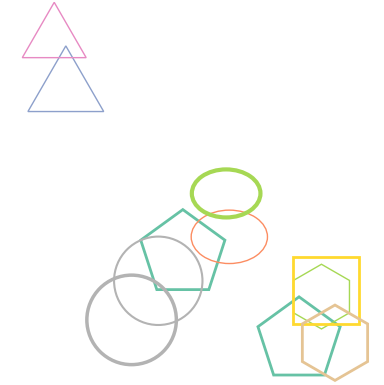[{"shape": "pentagon", "thickness": 2, "radius": 0.56, "center": [0.777, 0.117]}, {"shape": "pentagon", "thickness": 2, "radius": 0.57, "center": [0.475, 0.341]}, {"shape": "oval", "thickness": 1, "radius": 0.5, "center": [0.596, 0.385]}, {"shape": "triangle", "thickness": 1, "radius": 0.57, "center": [0.171, 0.767]}, {"shape": "triangle", "thickness": 1, "radius": 0.48, "center": [0.141, 0.898]}, {"shape": "hexagon", "thickness": 1, "radius": 0.42, "center": [0.835, 0.23]}, {"shape": "oval", "thickness": 3, "radius": 0.45, "center": [0.587, 0.498]}, {"shape": "square", "thickness": 2, "radius": 0.43, "center": [0.847, 0.245]}, {"shape": "hexagon", "thickness": 2, "radius": 0.49, "center": [0.87, 0.11]}, {"shape": "circle", "thickness": 2.5, "radius": 0.58, "center": [0.342, 0.169]}, {"shape": "circle", "thickness": 1.5, "radius": 0.57, "center": [0.411, 0.271]}]